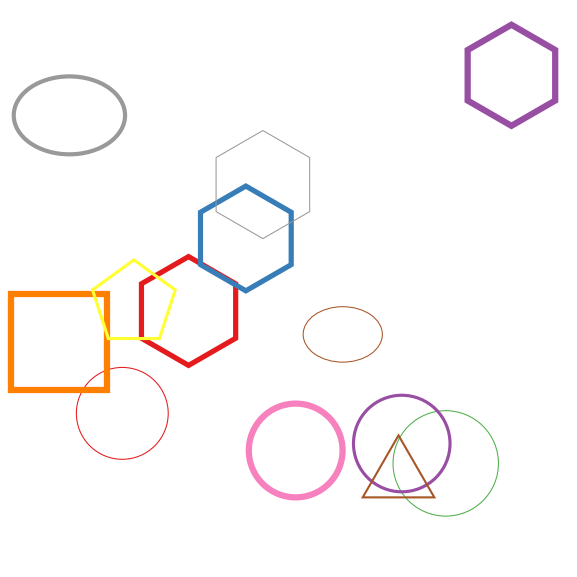[{"shape": "circle", "thickness": 0.5, "radius": 0.4, "center": [0.212, 0.283]}, {"shape": "hexagon", "thickness": 2.5, "radius": 0.47, "center": [0.327, 0.461]}, {"shape": "hexagon", "thickness": 2.5, "radius": 0.45, "center": [0.426, 0.586]}, {"shape": "circle", "thickness": 0.5, "radius": 0.46, "center": [0.772, 0.197]}, {"shape": "circle", "thickness": 1.5, "radius": 0.42, "center": [0.696, 0.231]}, {"shape": "hexagon", "thickness": 3, "radius": 0.44, "center": [0.886, 0.869]}, {"shape": "square", "thickness": 3, "radius": 0.42, "center": [0.102, 0.407]}, {"shape": "pentagon", "thickness": 1.5, "radius": 0.38, "center": [0.232, 0.474]}, {"shape": "oval", "thickness": 0.5, "radius": 0.34, "center": [0.594, 0.42]}, {"shape": "triangle", "thickness": 1, "radius": 0.36, "center": [0.69, 0.174]}, {"shape": "circle", "thickness": 3, "radius": 0.41, "center": [0.512, 0.219]}, {"shape": "oval", "thickness": 2, "radius": 0.48, "center": [0.12, 0.799]}, {"shape": "hexagon", "thickness": 0.5, "radius": 0.47, "center": [0.455, 0.68]}]